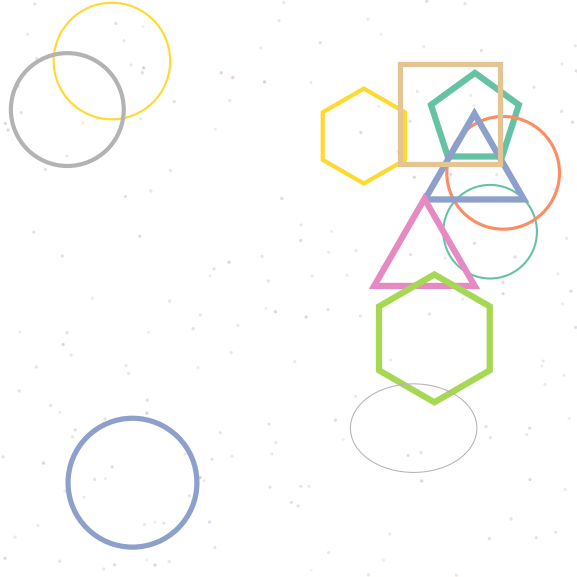[{"shape": "circle", "thickness": 1, "radius": 0.41, "center": [0.849, 0.598]}, {"shape": "pentagon", "thickness": 3, "radius": 0.4, "center": [0.822, 0.793]}, {"shape": "circle", "thickness": 1.5, "radius": 0.49, "center": [0.871, 0.7]}, {"shape": "circle", "thickness": 2.5, "radius": 0.56, "center": [0.229, 0.163]}, {"shape": "triangle", "thickness": 3, "radius": 0.5, "center": [0.822, 0.703]}, {"shape": "triangle", "thickness": 3, "radius": 0.5, "center": [0.735, 0.554]}, {"shape": "hexagon", "thickness": 3, "radius": 0.55, "center": [0.752, 0.413]}, {"shape": "hexagon", "thickness": 2, "radius": 0.41, "center": [0.63, 0.764]}, {"shape": "circle", "thickness": 1, "radius": 0.5, "center": [0.194, 0.893]}, {"shape": "square", "thickness": 2.5, "radius": 0.43, "center": [0.779, 0.802]}, {"shape": "oval", "thickness": 0.5, "radius": 0.55, "center": [0.716, 0.258]}, {"shape": "circle", "thickness": 2, "radius": 0.49, "center": [0.117, 0.809]}]